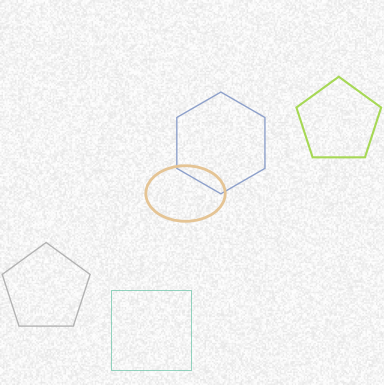[{"shape": "square", "thickness": 0.5, "radius": 0.52, "center": [0.393, 0.143]}, {"shape": "hexagon", "thickness": 1, "radius": 0.66, "center": [0.574, 0.629]}, {"shape": "pentagon", "thickness": 1.5, "radius": 0.58, "center": [0.88, 0.685]}, {"shape": "oval", "thickness": 2, "radius": 0.52, "center": [0.482, 0.497]}, {"shape": "pentagon", "thickness": 1, "radius": 0.6, "center": [0.12, 0.25]}]